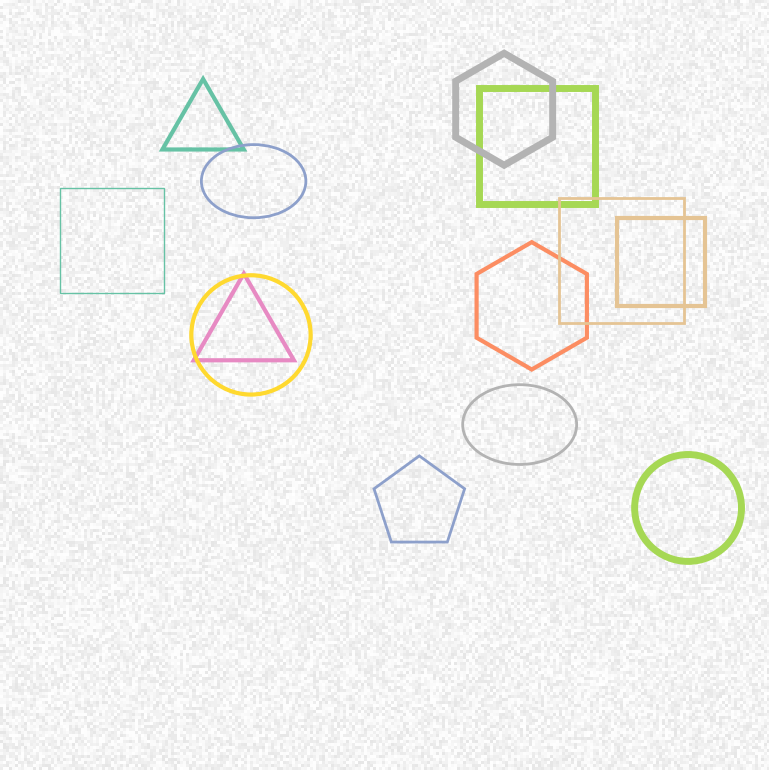[{"shape": "square", "thickness": 0.5, "radius": 0.34, "center": [0.146, 0.688]}, {"shape": "triangle", "thickness": 1.5, "radius": 0.31, "center": [0.264, 0.836]}, {"shape": "hexagon", "thickness": 1.5, "radius": 0.41, "center": [0.691, 0.603]}, {"shape": "pentagon", "thickness": 1, "radius": 0.31, "center": [0.545, 0.346]}, {"shape": "oval", "thickness": 1, "radius": 0.34, "center": [0.329, 0.765]}, {"shape": "triangle", "thickness": 1.5, "radius": 0.38, "center": [0.317, 0.57]}, {"shape": "square", "thickness": 2.5, "radius": 0.38, "center": [0.698, 0.81]}, {"shape": "circle", "thickness": 2.5, "radius": 0.35, "center": [0.894, 0.34]}, {"shape": "circle", "thickness": 1.5, "radius": 0.39, "center": [0.326, 0.565]}, {"shape": "square", "thickness": 1, "radius": 0.41, "center": [0.807, 0.662]}, {"shape": "square", "thickness": 1.5, "radius": 0.29, "center": [0.858, 0.66]}, {"shape": "oval", "thickness": 1, "radius": 0.37, "center": [0.675, 0.449]}, {"shape": "hexagon", "thickness": 2.5, "radius": 0.36, "center": [0.655, 0.858]}]